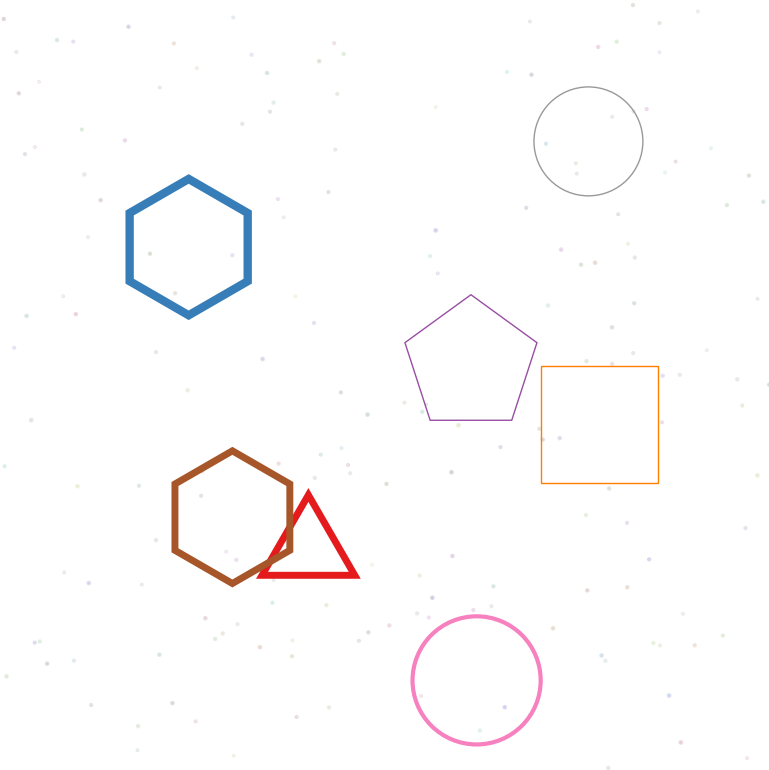[{"shape": "triangle", "thickness": 2.5, "radius": 0.35, "center": [0.401, 0.288]}, {"shape": "hexagon", "thickness": 3, "radius": 0.44, "center": [0.245, 0.679]}, {"shape": "pentagon", "thickness": 0.5, "radius": 0.45, "center": [0.612, 0.527]}, {"shape": "square", "thickness": 0.5, "radius": 0.38, "center": [0.779, 0.448]}, {"shape": "hexagon", "thickness": 2.5, "radius": 0.43, "center": [0.302, 0.328]}, {"shape": "circle", "thickness": 1.5, "radius": 0.42, "center": [0.619, 0.116]}, {"shape": "circle", "thickness": 0.5, "radius": 0.35, "center": [0.764, 0.816]}]